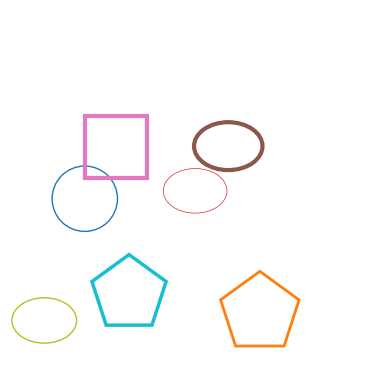[{"shape": "circle", "thickness": 1, "radius": 0.42, "center": [0.22, 0.484]}, {"shape": "pentagon", "thickness": 2, "radius": 0.54, "center": [0.675, 0.188]}, {"shape": "oval", "thickness": 0.5, "radius": 0.41, "center": [0.507, 0.504]}, {"shape": "oval", "thickness": 3, "radius": 0.44, "center": [0.593, 0.62]}, {"shape": "square", "thickness": 3, "radius": 0.4, "center": [0.301, 0.618]}, {"shape": "oval", "thickness": 1, "radius": 0.42, "center": [0.115, 0.168]}, {"shape": "pentagon", "thickness": 2.5, "radius": 0.51, "center": [0.335, 0.237]}]